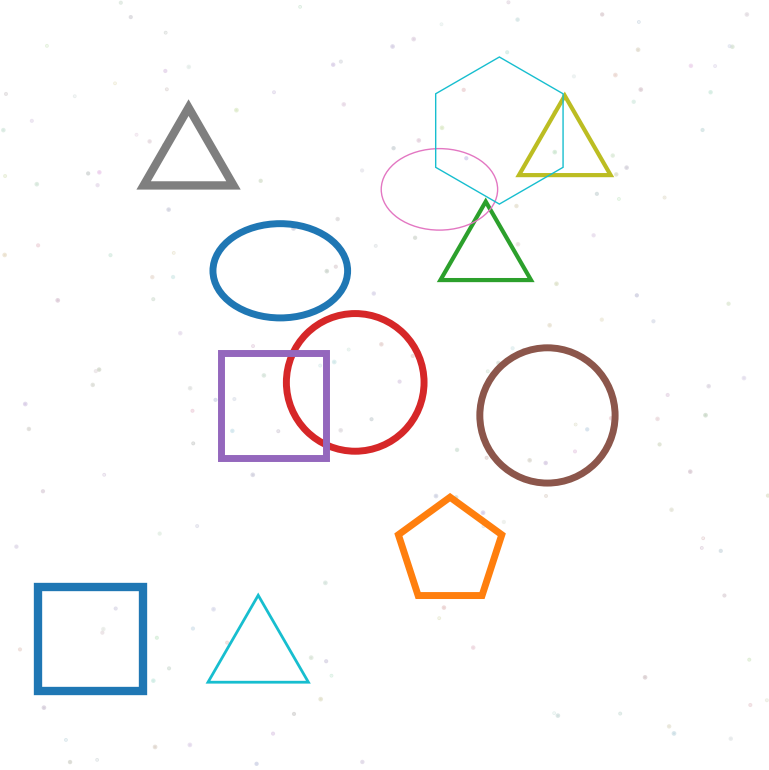[{"shape": "oval", "thickness": 2.5, "radius": 0.44, "center": [0.364, 0.648]}, {"shape": "square", "thickness": 3, "radius": 0.34, "center": [0.117, 0.17]}, {"shape": "pentagon", "thickness": 2.5, "radius": 0.35, "center": [0.585, 0.284]}, {"shape": "triangle", "thickness": 1.5, "radius": 0.34, "center": [0.631, 0.67]}, {"shape": "circle", "thickness": 2.5, "radius": 0.45, "center": [0.461, 0.503]}, {"shape": "square", "thickness": 2.5, "radius": 0.34, "center": [0.356, 0.474]}, {"shape": "circle", "thickness": 2.5, "radius": 0.44, "center": [0.711, 0.46]}, {"shape": "oval", "thickness": 0.5, "radius": 0.38, "center": [0.571, 0.754]}, {"shape": "triangle", "thickness": 3, "radius": 0.34, "center": [0.245, 0.793]}, {"shape": "triangle", "thickness": 1.5, "radius": 0.34, "center": [0.734, 0.807]}, {"shape": "triangle", "thickness": 1, "radius": 0.38, "center": [0.335, 0.152]}, {"shape": "hexagon", "thickness": 0.5, "radius": 0.48, "center": [0.649, 0.83]}]